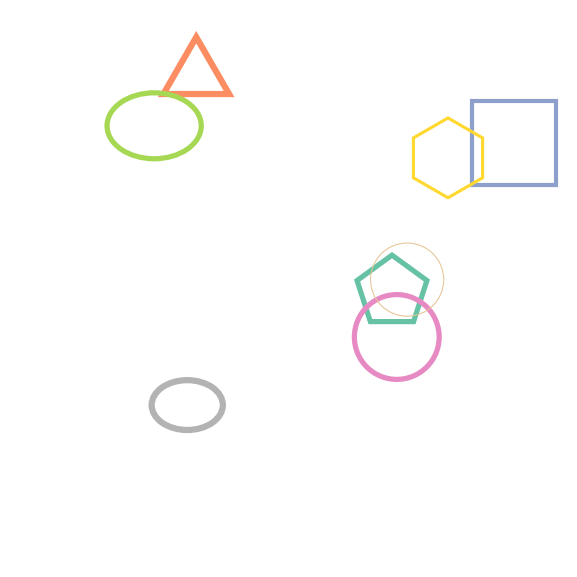[{"shape": "pentagon", "thickness": 2.5, "radius": 0.32, "center": [0.679, 0.494]}, {"shape": "triangle", "thickness": 3, "radius": 0.33, "center": [0.34, 0.869]}, {"shape": "square", "thickness": 2, "radius": 0.37, "center": [0.89, 0.751]}, {"shape": "circle", "thickness": 2.5, "radius": 0.37, "center": [0.687, 0.416]}, {"shape": "oval", "thickness": 2.5, "radius": 0.41, "center": [0.267, 0.781]}, {"shape": "hexagon", "thickness": 1.5, "radius": 0.35, "center": [0.776, 0.726]}, {"shape": "circle", "thickness": 0.5, "radius": 0.32, "center": [0.705, 0.515]}, {"shape": "oval", "thickness": 3, "radius": 0.31, "center": [0.324, 0.298]}]